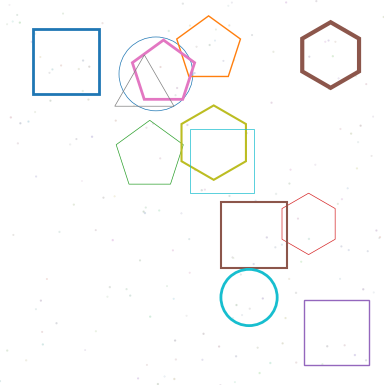[{"shape": "square", "thickness": 2, "radius": 0.43, "center": [0.171, 0.84]}, {"shape": "circle", "thickness": 0.5, "radius": 0.48, "center": [0.405, 0.808]}, {"shape": "pentagon", "thickness": 1, "radius": 0.43, "center": [0.542, 0.872]}, {"shape": "pentagon", "thickness": 0.5, "radius": 0.46, "center": [0.389, 0.596]}, {"shape": "hexagon", "thickness": 0.5, "radius": 0.4, "center": [0.802, 0.418]}, {"shape": "square", "thickness": 1, "radius": 0.42, "center": [0.874, 0.137]}, {"shape": "hexagon", "thickness": 3, "radius": 0.43, "center": [0.859, 0.857]}, {"shape": "square", "thickness": 1.5, "radius": 0.43, "center": [0.659, 0.39]}, {"shape": "pentagon", "thickness": 2, "radius": 0.43, "center": [0.425, 0.811]}, {"shape": "triangle", "thickness": 0.5, "radius": 0.44, "center": [0.375, 0.768]}, {"shape": "hexagon", "thickness": 1.5, "radius": 0.48, "center": [0.555, 0.63]}, {"shape": "square", "thickness": 0.5, "radius": 0.42, "center": [0.576, 0.581]}, {"shape": "circle", "thickness": 2, "radius": 0.37, "center": [0.647, 0.227]}]